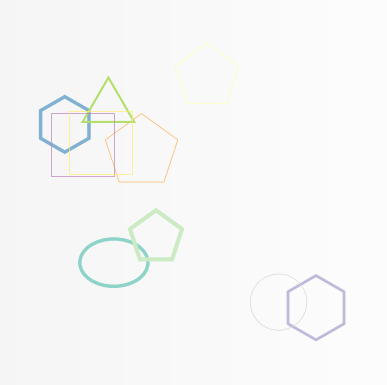[{"shape": "oval", "thickness": 2.5, "radius": 0.44, "center": [0.294, 0.318]}, {"shape": "pentagon", "thickness": 0.5, "radius": 0.43, "center": [0.534, 0.801]}, {"shape": "hexagon", "thickness": 2, "radius": 0.42, "center": [0.816, 0.201]}, {"shape": "hexagon", "thickness": 2.5, "radius": 0.36, "center": [0.167, 0.677]}, {"shape": "pentagon", "thickness": 0.5, "radius": 0.49, "center": [0.365, 0.607]}, {"shape": "triangle", "thickness": 1.5, "radius": 0.38, "center": [0.28, 0.722]}, {"shape": "circle", "thickness": 0.5, "radius": 0.37, "center": [0.719, 0.215]}, {"shape": "square", "thickness": 0.5, "radius": 0.41, "center": [0.214, 0.624]}, {"shape": "pentagon", "thickness": 3, "radius": 0.35, "center": [0.403, 0.383]}, {"shape": "square", "thickness": 0.5, "radius": 0.4, "center": [0.26, 0.63]}]